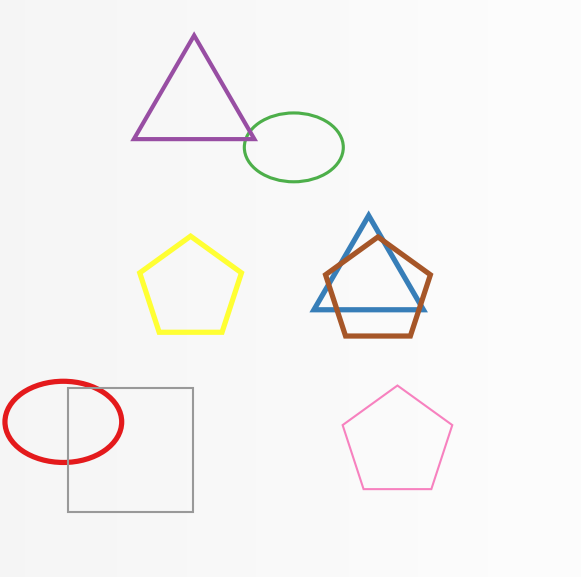[{"shape": "oval", "thickness": 2.5, "radius": 0.5, "center": [0.109, 0.269]}, {"shape": "triangle", "thickness": 2.5, "radius": 0.54, "center": [0.634, 0.517]}, {"shape": "oval", "thickness": 1.5, "radius": 0.43, "center": [0.505, 0.744]}, {"shape": "triangle", "thickness": 2, "radius": 0.6, "center": [0.334, 0.818]}, {"shape": "pentagon", "thickness": 2.5, "radius": 0.46, "center": [0.328, 0.498]}, {"shape": "pentagon", "thickness": 2.5, "radius": 0.47, "center": [0.65, 0.494]}, {"shape": "pentagon", "thickness": 1, "radius": 0.5, "center": [0.684, 0.232]}, {"shape": "square", "thickness": 1, "radius": 0.54, "center": [0.224, 0.22]}]